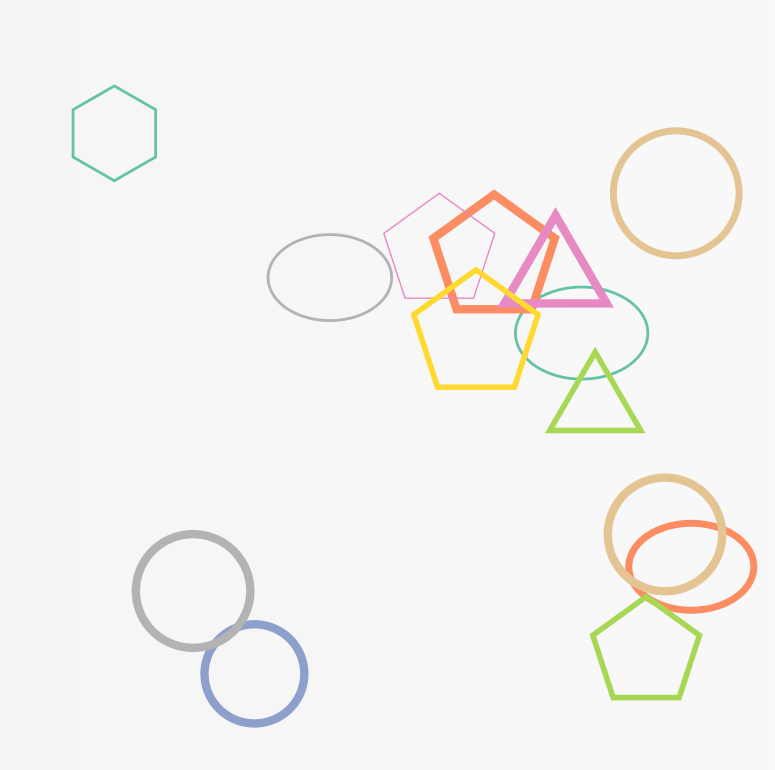[{"shape": "hexagon", "thickness": 1, "radius": 0.31, "center": [0.148, 0.827]}, {"shape": "oval", "thickness": 1, "radius": 0.43, "center": [0.75, 0.567]}, {"shape": "oval", "thickness": 2.5, "radius": 0.4, "center": [0.892, 0.264]}, {"shape": "pentagon", "thickness": 3, "radius": 0.41, "center": [0.638, 0.665]}, {"shape": "circle", "thickness": 3, "radius": 0.32, "center": [0.328, 0.125]}, {"shape": "pentagon", "thickness": 0.5, "radius": 0.38, "center": [0.567, 0.674]}, {"shape": "triangle", "thickness": 3, "radius": 0.38, "center": [0.717, 0.644]}, {"shape": "pentagon", "thickness": 2, "radius": 0.36, "center": [0.834, 0.153]}, {"shape": "triangle", "thickness": 2, "radius": 0.34, "center": [0.768, 0.475]}, {"shape": "pentagon", "thickness": 2, "radius": 0.42, "center": [0.614, 0.565]}, {"shape": "circle", "thickness": 2.5, "radius": 0.41, "center": [0.873, 0.749]}, {"shape": "circle", "thickness": 3, "radius": 0.37, "center": [0.858, 0.306]}, {"shape": "oval", "thickness": 1, "radius": 0.4, "center": [0.426, 0.639]}, {"shape": "circle", "thickness": 3, "radius": 0.37, "center": [0.249, 0.232]}]